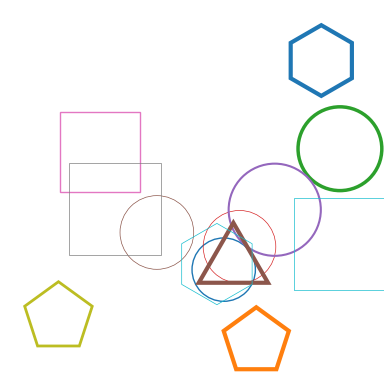[{"shape": "circle", "thickness": 1, "radius": 0.41, "center": [0.581, 0.3]}, {"shape": "hexagon", "thickness": 3, "radius": 0.46, "center": [0.835, 0.843]}, {"shape": "pentagon", "thickness": 3, "radius": 0.44, "center": [0.666, 0.113]}, {"shape": "circle", "thickness": 2.5, "radius": 0.54, "center": [0.883, 0.614]}, {"shape": "circle", "thickness": 0.5, "radius": 0.47, "center": [0.622, 0.359]}, {"shape": "circle", "thickness": 1.5, "radius": 0.6, "center": [0.714, 0.455]}, {"shape": "triangle", "thickness": 3, "radius": 0.52, "center": [0.606, 0.317]}, {"shape": "circle", "thickness": 0.5, "radius": 0.48, "center": [0.407, 0.396]}, {"shape": "square", "thickness": 1, "radius": 0.52, "center": [0.259, 0.606]}, {"shape": "square", "thickness": 0.5, "radius": 0.6, "center": [0.299, 0.457]}, {"shape": "pentagon", "thickness": 2, "radius": 0.46, "center": [0.152, 0.176]}, {"shape": "square", "thickness": 0.5, "radius": 0.6, "center": [0.883, 0.366]}, {"shape": "hexagon", "thickness": 0.5, "radius": 0.53, "center": [0.563, 0.314]}]